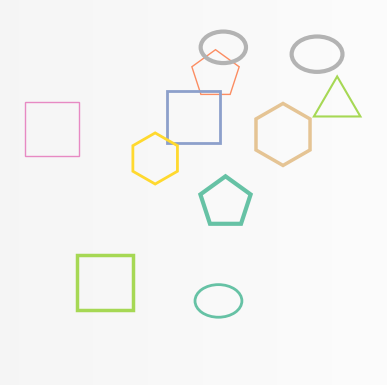[{"shape": "pentagon", "thickness": 3, "radius": 0.34, "center": [0.582, 0.474]}, {"shape": "oval", "thickness": 2, "radius": 0.3, "center": [0.564, 0.218]}, {"shape": "pentagon", "thickness": 1, "radius": 0.32, "center": [0.556, 0.807]}, {"shape": "square", "thickness": 2, "radius": 0.34, "center": [0.5, 0.696]}, {"shape": "square", "thickness": 1, "radius": 0.35, "center": [0.134, 0.665]}, {"shape": "square", "thickness": 2.5, "radius": 0.36, "center": [0.271, 0.267]}, {"shape": "triangle", "thickness": 1.5, "radius": 0.35, "center": [0.87, 0.732]}, {"shape": "hexagon", "thickness": 2, "radius": 0.33, "center": [0.4, 0.588]}, {"shape": "hexagon", "thickness": 2.5, "radius": 0.4, "center": [0.73, 0.651]}, {"shape": "oval", "thickness": 3, "radius": 0.33, "center": [0.818, 0.859]}, {"shape": "oval", "thickness": 3, "radius": 0.29, "center": [0.576, 0.877]}]